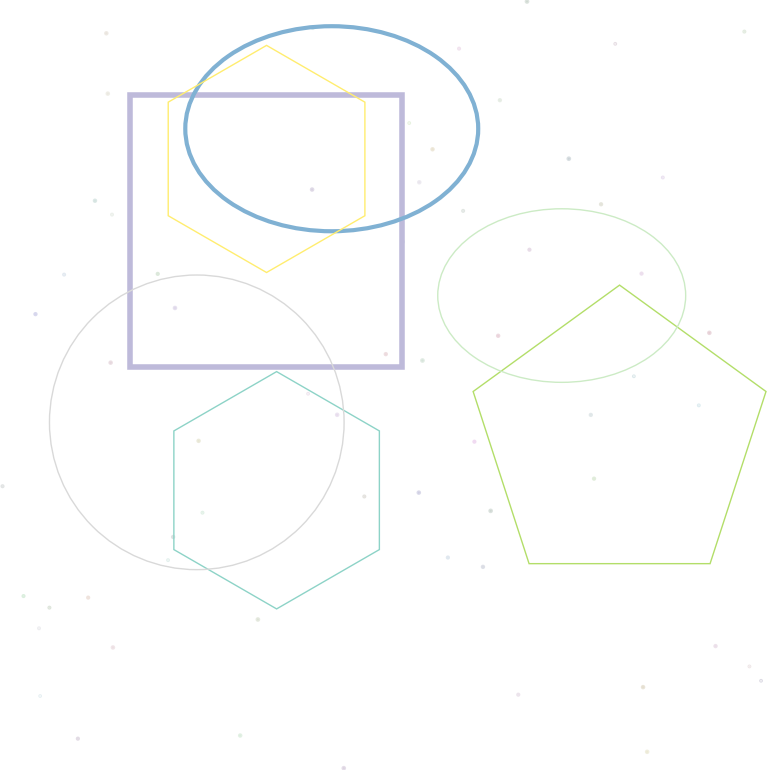[{"shape": "hexagon", "thickness": 0.5, "radius": 0.77, "center": [0.359, 0.363]}, {"shape": "square", "thickness": 2, "radius": 0.88, "center": [0.346, 0.7]}, {"shape": "oval", "thickness": 1.5, "radius": 0.95, "center": [0.431, 0.833]}, {"shape": "pentagon", "thickness": 0.5, "radius": 1.0, "center": [0.805, 0.43]}, {"shape": "circle", "thickness": 0.5, "radius": 0.96, "center": [0.256, 0.452]}, {"shape": "oval", "thickness": 0.5, "radius": 0.8, "center": [0.729, 0.616]}, {"shape": "hexagon", "thickness": 0.5, "radius": 0.74, "center": [0.346, 0.794]}]